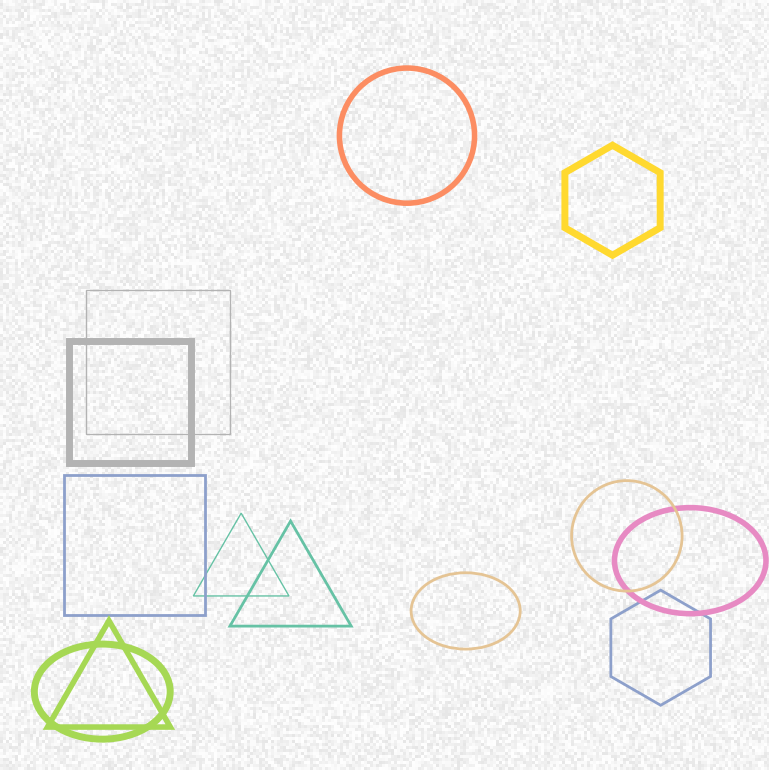[{"shape": "triangle", "thickness": 0.5, "radius": 0.36, "center": [0.313, 0.262]}, {"shape": "triangle", "thickness": 1, "radius": 0.45, "center": [0.377, 0.232]}, {"shape": "circle", "thickness": 2, "radius": 0.44, "center": [0.529, 0.824]}, {"shape": "square", "thickness": 1, "radius": 0.46, "center": [0.175, 0.292]}, {"shape": "hexagon", "thickness": 1, "radius": 0.37, "center": [0.858, 0.159]}, {"shape": "oval", "thickness": 2, "radius": 0.49, "center": [0.896, 0.272]}, {"shape": "oval", "thickness": 2.5, "radius": 0.44, "center": [0.133, 0.102]}, {"shape": "triangle", "thickness": 2, "radius": 0.46, "center": [0.141, 0.102]}, {"shape": "hexagon", "thickness": 2.5, "radius": 0.36, "center": [0.796, 0.74]}, {"shape": "oval", "thickness": 1, "radius": 0.35, "center": [0.605, 0.207]}, {"shape": "circle", "thickness": 1, "radius": 0.36, "center": [0.814, 0.304]}, {"shape": "square", "thickness": 2.5, "radius": 0.4, "center": [0.169, 0.478]}, {"shape": "square", "thickness": 0.5, "radius": 0.47, "center": [0.206, 0.53]}]